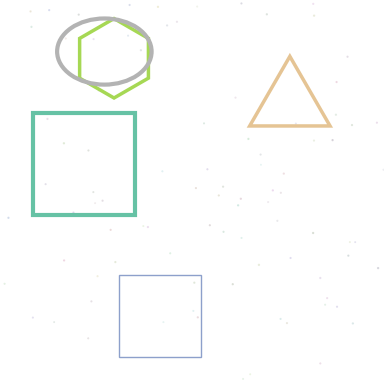[{"shape": "square", "thickness": 3, "radius": 0.66, "center": [0.219, 0.574]}, {"shape": "square", "thickness": 1, "radius": 0.53, "center": [0.416, 0.179]}, {"shape": "hexagon", "thickness": 2.5, "radius": 0.52, "center": [0.296, 0.849]}, {"shape": "triangle", "thickness": 2.5, "radius": 0.6, "center": [0.753, 0.733]}, {"shape": "oval", "thickness": 3, "radius": 0.61, "center": [0.271, 0.866]}]